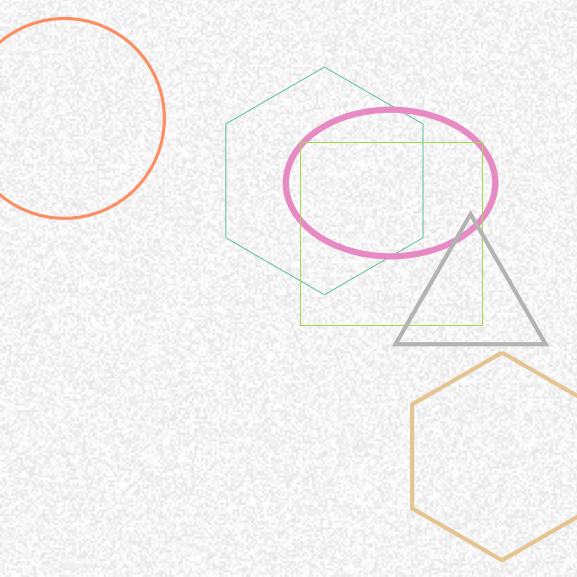[{"shape": "hexagon", "thickness": 0.5, "radius": 0.99, "center": [0.562, 0.686]}, {"shape": "circle", "thickness": 1.5, "radius": 0.87, "center": [0.112, 0.794]}, {"shape": "oval", "thickness": 3, "radius": 0.91, "center": [0.676, 0.682]}, {"shape": "square", "thickness": 0.5, "radius": 0.79, "center": [0.677, 0.595]}, {"shape": "hexagon", "thickness": 2, "radius": 0.9, "center": [0.869, 0.209]}, {"shape": "triangle", "thickness": 2, "radius": 0.75, "center": [0.815, 0.478]}]